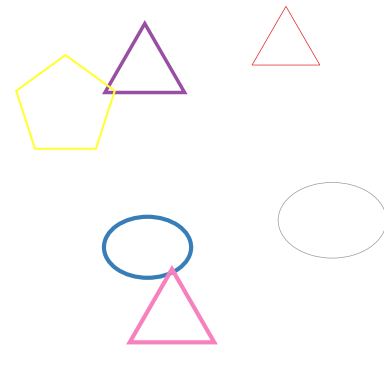[{"shape": "triangle", "thickness": 0.5, "radius": 0.51, "center": [0.743, 0.882]}, {"shape": "oval", "thickness": 3, "radius": 0.57, "center": [0.383, 0.358]}, {"shape": "triangle", "thickness": 2.5, "radius": 0.6, "center": [0.376, 0.819]}, {"shape": "pentagon", "thickness": 1.5, "radius": 0.67, "center": [0.17, 0.722]}, {"shape": "triangle", "thickness": 3, "radius": 0.63, "center": [0.447, 0.174]}, {"shape": "oval", "thickness": 0.5, "radius": 0.7, "center": [0.863, 0.428]}]